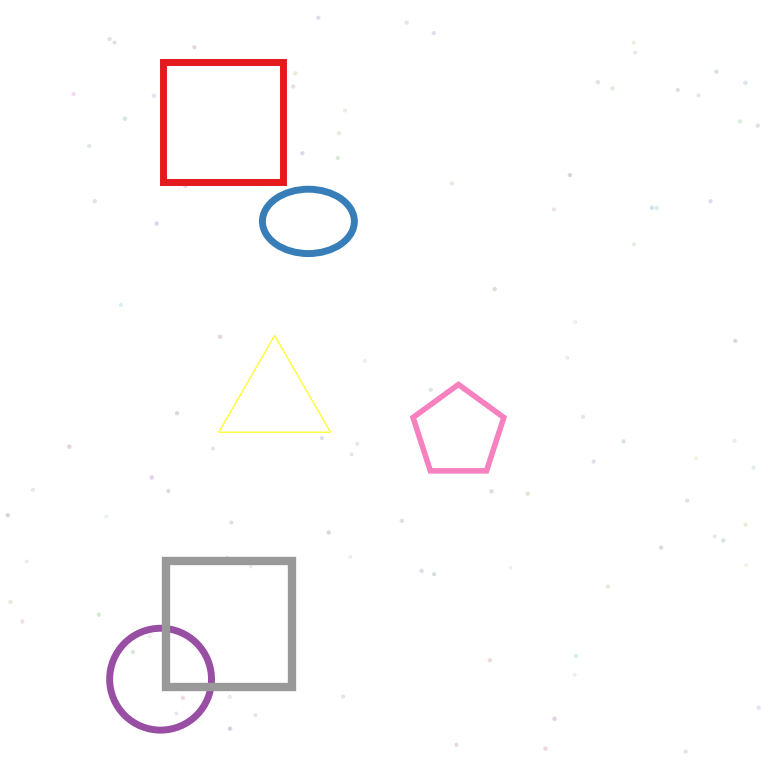[{"shape": "square", "thickness": 2.5, "radius": 0.39, "center": [0.289, 0.842]}, {"shape": "oval", "thickness": 2.5, "radius": 0.3, "center": [0.401, 0.712]}, {"shape": "circle", "thickness": 2.5, "radius": 0.33, "center": [0.209, 0.118]}, {"shape": "triangle", "thickness": 0.5, "radius": 0.42, "center": [0.357, 0.481]}, {"shape": "pentagon", "thickness": 2, "radius": 0.31, "center": [0.595, 0.439]}, {"shape": "square", "thickness": 3, "radius": 0.41, "center": [0.297, 0.19]}]